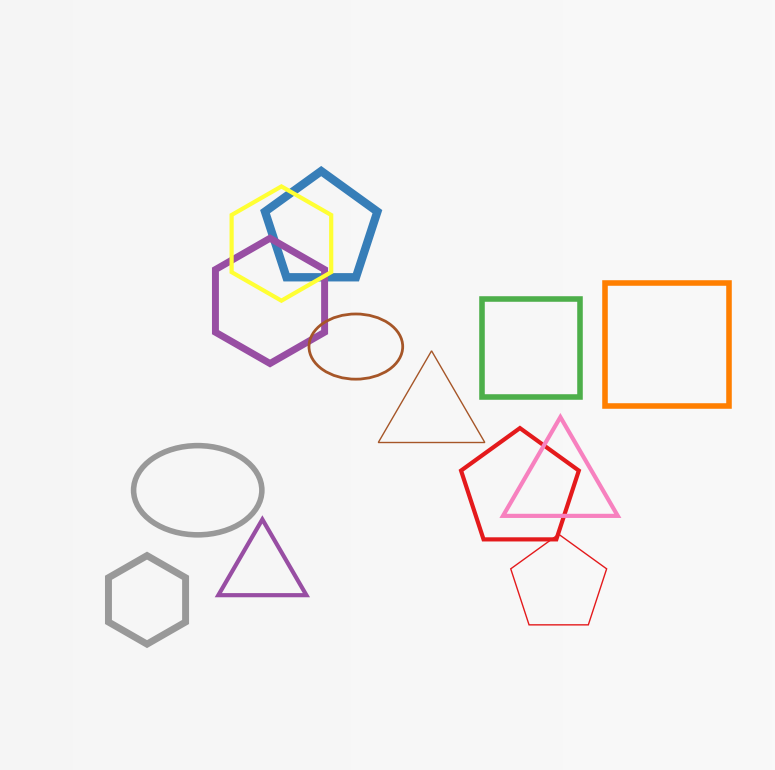[{"shape": "pentagon", "thickness": 1.5, "radius": 0.4, "center": [0.671, 0.364]}, {"shape": "pentagon", "thickness": 0.5, "radius": 0.33, "center": [0.721, 0.241]}, {"shape": "pentagon", "thickness": 3, "radius": 0.38, "center": [0.414, 0.702]}, {"shape": "square", "thickness": 2, "radius": 0.32, "center": [0.685, 0.548]}, {"shape": "triangle", "thickness": 1.5, "radius": 0.33, "center": [0.339, 0.26]}, {"shape": "hexagon", "thickness": 2.5, "radius": 0.41, "center": [0.348, 0.609]}, {"shape": "square", "thickness": 2, "radius": 0.4, "center": [0.861, 0.552]}, {"shape": "hexagon", "thickness": 1.5, "radius": 0.37, "center": [0.363, 0.684]}, {"shape": "triangle", "thickness": 0.5, "radius": 0.4, "center": [0.557, 0.465]}, {"shape": "oval", "thickness": 1, "radius": 0.3, "center": [0.459, 0.55]}, {"shape": "triangle", "thickness": 1.5, "radius": 0.43, "center": [0.723, 0.373]}, {"shape": "oval", "thickness": 2, "radius": 0.41, "center": [0.255, 0.363]}, {"shape": "hexagon", "thickness": 2.5, "radius": 0.29, "center": [0.19, 0.221]}]